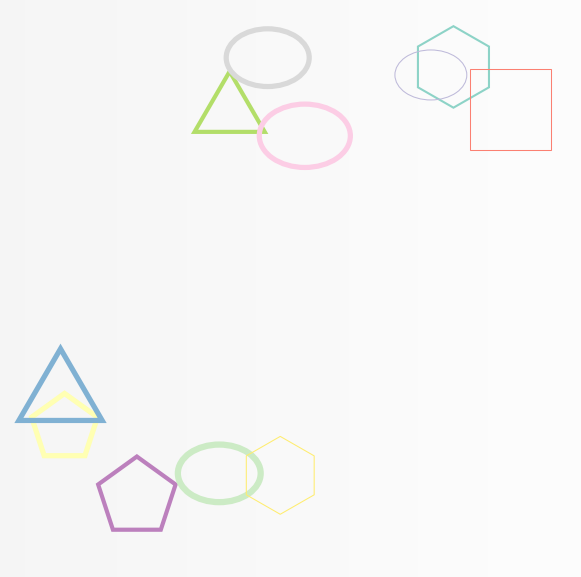[{"shape": "hexagon", "thickness": 1, "radius": 0.35, "center": [0.78, 0.883]}, {"shape": "pentagon", "thickness": 2.5, "radius": 0.3, "center": [0.111, 0.258]}, {"shape": "oval", "thickness": 0.5, "radius": 0.31, "center": [0.741, 0.869]}, {"shape": "square", "thickness": 0.5, "radius": 0.35, "center": [0.879, 0.81]}, {"shape": "triangle", "thickness": 2.5, "radius": 0.41, "center": [0.104, 0.312]}, {"shape": "triangle", "thickness": 2, "radius": 0.35, "center": [0.395, 0.806]}, {"shape": "oval", "thickness": 2.5, "radius": 0.39, "center": [0.524, 0.764]}, {"shape": "oval", "thickness": 2.5, "radius": 0.36, "center": [0.461, 0.899]}, {"shape": "pentagon", "thickness": 2, "radius": 0.35, "center": [0.235, 0.139]}, {"shape": "oval", "thickness": 3, "radius": 0.36, "center": [0.377, 0.179]}, {"shape": "hexagon", "thickness": 0.5, "radius": 0.34, "center": [0.482, 0.176]}]